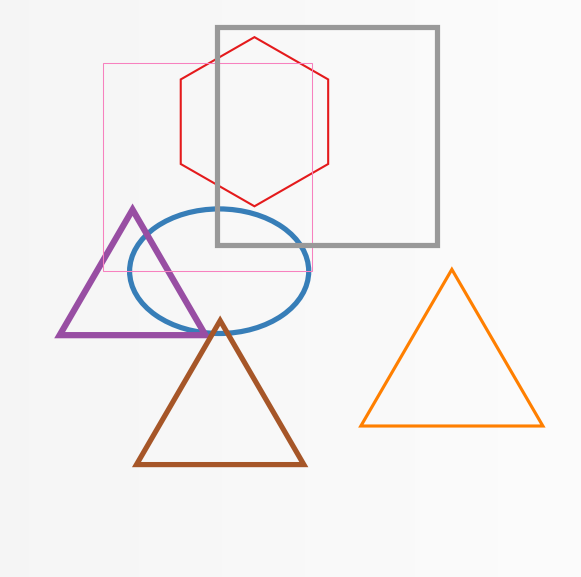[{"shape": "hexagon", "thickness": 1, "radius": 0.73, "center": [0.438, 0.788]}, {"shape": "oval", "thickness": 2.5, "radius": 0.77, "center": [0.377, 0.53]}, {"shape": "triangle", "thickness": 3, "radius": 0.72, "center": [0.228, 0.491]}, {"shape": "triangle", "thickness": 1.5, "radius": 0.9, "center": [0.777, 0.352]}, {"shape": "triangle", "thickness": 2.5, "radius": 0.83, "center": [0.379, 0.278]}, {"shape": "square", "thickness": 0.5, "radius": 0.9, "center": [0.357, 0.71]}, {"shape": "square", "thickness": 2.5, "radius": 0.94, "center": [0.563, 0.764]}]